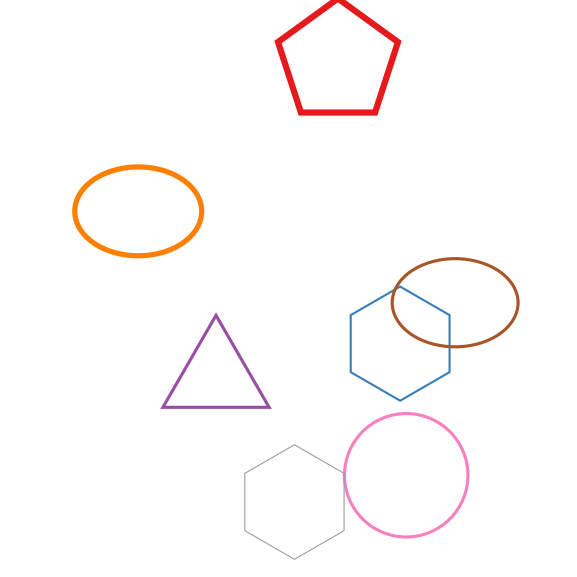[{"shape": "pentagon", "thickness": 3, "radius": 0.55, "center": [0.585, 0.893]}, {"shape": "hexagon", "thickness": 1, "radius": 0.49, "center": [0.693, 0.404]}, {"shape": "triangle", "thickness": 1.5, "radius": 0.53, "center": [0.374, 0.347]}, {"shape": "oval", "thickness": 2.5, "radius": 0.55, "center": [0.239, 0.633]}, {"shape": "oval", "thickness": 1.5, "radius": 0.55, "center": [0.788, 0.475]}, {"shape": "circle", "thickness": 1.5, "radius": 0.53, "center": [0.703, 0.176]}, {"shape": "hexagon", "thickness": 0.5, "radius": 0.5, "center": [0.51, 0.13]}]